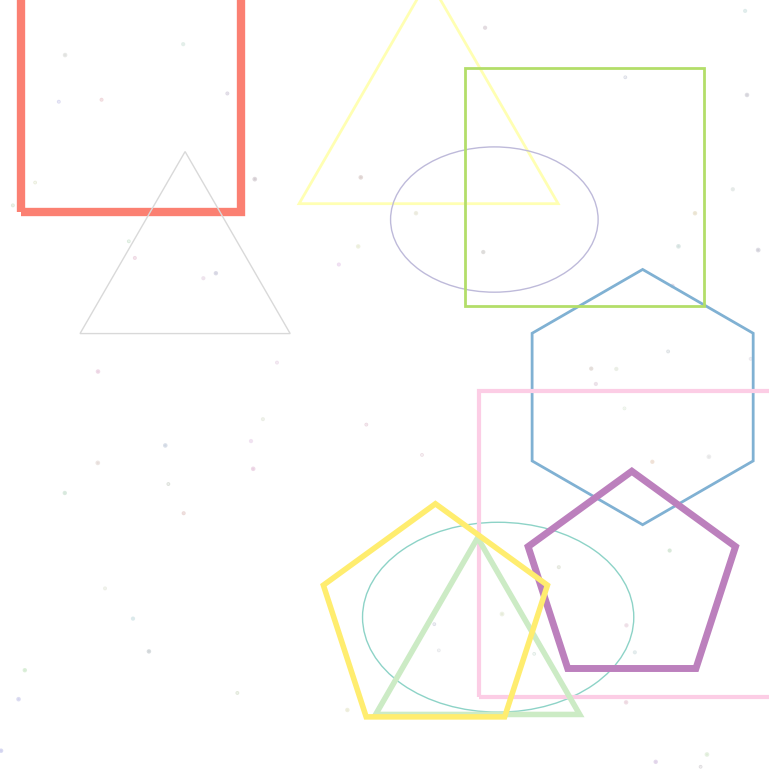[{"shape": "oval", "thickness": 0.5, "radius": 0.88, "center": [0.647, 0.198]}, {"shape": "triangle", "thickness": 1, "radius": 0.97, "center": [0.557, 0.833]}, {"shape": "oval", "thickness": 0.5, "radius": 0.67, "center": [0.642, 0.715]}, {"shape": "square", "thickness": 3, "radius": 0.71, "center": [0.17, 0.867]}, {"shape": "hexagon", "thickness": 1, "radius": 0.83, "center": [0.835, 0.484]}, {"shape": "square", "thickness": 1, "radius": 0.77, "center": [0.759, 0.757]}, {"shape": "square", "thickness": 1.5, "radius": 1.0, "center": [0.821, 0.293]}, {"shape": "triangle", "thickness": 0.5, "radius": 0.79, "center": [0.24, 0.646]}, {"shape": "pentagon", "thickness": 2.5, "radius": 0.71, "center": [0.821, 0.246]}, {"shape": "triangle", "thickness": 2, "radius": 0.76, "center": [0.62, 0.149]}, {"shape": "pentagon", "thickness": 2, "radius": 0.76, "center": [0.565, 0.193]}]